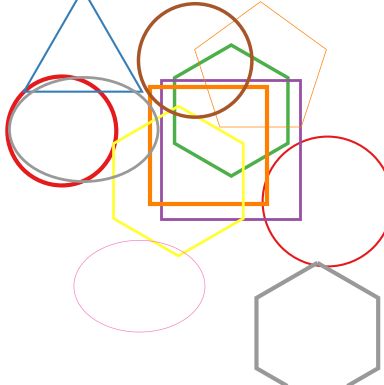[{"shape": "circle", "thickness": 3, "radius": 0.71, "center": [0.161, 0.66]}, {"shape": "circle", "thickness": 1.5, "radius": 0.84, "center": [0.851, 0.477]}, {"shape": "triangle", "thickness": 1.5, "radius": 0.89, "center": [0.215, 0.851]}, {"shape": "hexagon", "thickness": 2.5, "radius": 0.85, "center": [0.601, 0.713]}, {"shape": "square", "thickness": 2, "radius": 0.9, "center": [0.598, 0.612]}, {"shape": "square", "thickness": 3, "radius": 0.76, "center": [0.541, 0.622]}, {"shape": "pentagon", "thickness": 0.5, "radius": 0.9, "center": [0.677, 0.816]}, {"shape": "hexagon", "thickness": 2, "radius": 0.97, "center": [0.463, 0.53]}, {"shape": "circle", "thickness": 2.5, "radius": 0.74, "center": [0.507, 0.843]}, {"shape": "oval", "thickness": 0.5, "radius": 0.85, "center": [0.362, 0.257]}, {"shape": "hexagon", "thickness": 3, "radius": 0.91, "center": [0.824, 0.135]}, {"shape": "oval", "thickness": 2, "radius": 0.97, "center": [0.218, 0.664]}]